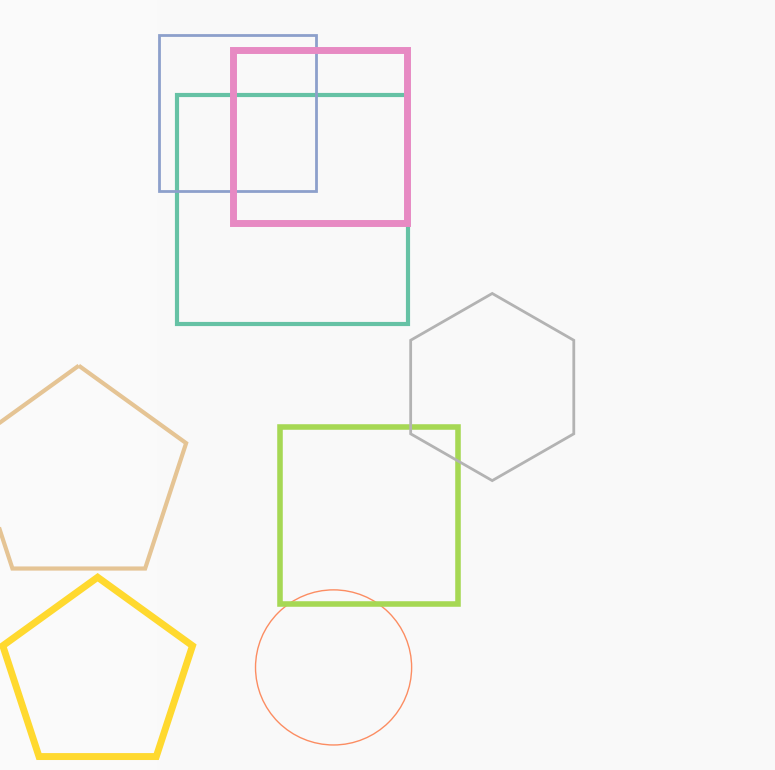[{"shape": "square", "thickness": 1.5, "radius": 0.74, "center": [0.378, 0.728]}, {"shape": "circle", "thickness": 0.5, "radius": 0.5, "center": [0.43, 0.133]}, {"shape": "square", "thickness": 1, "radius": 0.51, "center": [0.306, 0.853]}, {"shape": "square", "thickness": 2.5, "radius": 0.56, "center": [0.413, 0.823]}, {"shape": "square", "thickness": 2, "radius": 0.58, "center": [0.476, 0.331]}, {"shape": "pentagon", "thickness": 2.5, "radius": 0.64, "center": [0.126, 0.122]}, {"shape": "pentagon", "thickness": 1.5, "radius": 0.73, "center": [0.102, 0.379]}, {"shape": "hexagon", "thickness": 1, "radius": 0.61, "center": [0.635, 0.497]}]